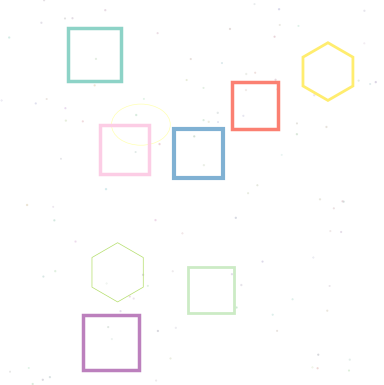[{"shape": "square", "thickness": 2.5, "radius": 0.34, "center": [0.245, 0.858]}, {"shape": "oval", "thickness": 0.5, "radius": 0.38, "center": [0.366, 0.676]}, {"shape": "square", "thickness": 2.5, "radius": 0.3, "center": [0.662, 0.726]}, {"shape": "square", "thickness": 3, "radius": 0.31, "center": [0.516, 0.601]}, {"shape": "hexagon", "thickness": 0.5, "radius": 0.38, "center": [0.305, 0.293]}, {"shape": "square", "thickness": 2.5, "radius": 0.32, "center": [0.324, 0.612]}, {"shape": "square", "thickness": 2.5, "radius": 0.36, "center": [0.288, 0.11]}, {"shape": "square", "thickness": 2, "radius": 0.3, "center": [0.547, 0.247]}, {"shape": "hexagon", "thickness": 2, "radius": 0.37, "center": [0.852, 0.814]}]